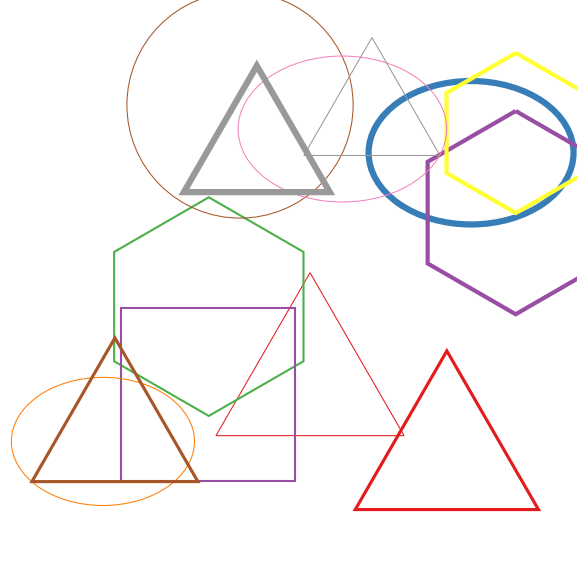[{"shape": "triangle", "thickness": 1.5, "radius": 0.92, "center": [0.774, 0.208]}, {"shape": "triangle", "thickness": 0.5, "radius": 0.94, "center": [0.537, 0.339]}, {"shape": "oval", "thickness": 3, "radius": 0.89, "center": [0.816, 0.735]}, {"shape": "hexagon", "thickness": 1, "radius": 0.95, "center": [0.362, 0.468]}, {"shape": "hexagon", "thickness": 2, "radius": 0.88, "center": [0.893, 0.631]}, {"shape": "square", "thickness": 1, "radius": 0.75, "center": [0.36, 0.316]}, {"shape": "oval", "thickness": 0.5, "radius": 0.79, "center": [0.178, 0.235]}, {"shape": "hexagon", "thickness": 2, "radius": 0.69, "center": [0.893, 0.769]}, {"shape": "circle", "thickness": 0.5, "radius": 0.98, "center": [0.416, 0.817]}, {"shape": "triangle", "thickness": 1.5, "radius": 0.83, "center": [0.199, 0.248]}, {"shape": "oval", "thickness": 0.5, "radius": 0.9, "center": [0.593, 0.776]}, {"shape": "triangle", "thickness": 3, "radius": 0.73, "center": [0.445, 0.739]}, {"shape": "triangle", "thickness": 0.5, "radius": 0.68, "center": [0.644, 0.798]}]